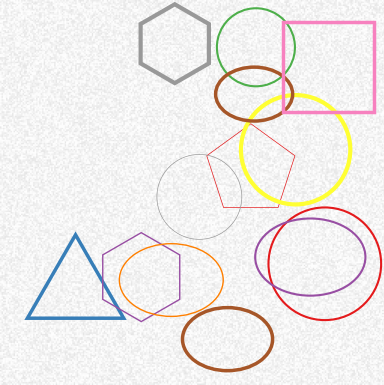[{"shape": "pentagon", "thickness": 0.5, "radius": 0.6, "center": [0.652, 0.558]}, {"shape": "circle", "thickness": 1.5, "radius": 0.73, "center": [0.844, 0.315]}, {"shape": "triangle", "thickness": 2.5, "radius": 0.72, "center": [0.196, 0.246]}, {"shape": "circle", "thickness": 1.5, "radius": 0.51, "center": [0.665, 0.877]}, {"shape": "hexagon", "thickness": 1, "radius": 0.58, "center": [0.367, 0.28]}, {"shape": "oval", "thickness": 1.5, "radius": 0.72, "center": [0.806, 0.332]}, {"shape": "oval", "thickness": 1, "radius": 0.67, "center": [0.445, 0.273]}, {"shape": "circle", "thickness": 3, "radius": 0.71, "center": [0.768, 0.611]}, {"shape": "oval", "thickness": 2.5, "radius": 0.5, "center": [0.66, 0.756]}, {"shape": "oval", "thickness": 2.5, "radius": 0.59, "center": [0.591, 0.119]}, {"shape": "square", "thickness": 2.5, "radius": 0.59, "center": [0.853, 0.826]}, {"shape": "hexagon", "thickness": 3, "radius": 0.51, "center": [0.454, 0.887]}, {"shape": "circle", "thickness": 0.5, "radius": 0.55, "center": [0.518, 0.489]}]